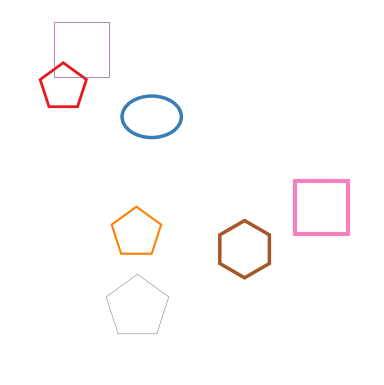[{"shape": "pentagon", "thickness": 2, "radius": 0.32, "center": [0.164, 0.774]}, {"shape": "oval", "thickness": 2.5, "radius": 0.39, "center": [0.394, 0.697]}, {"shape": "square", "thickness": 0.5, "radius": 0.36, "center": [0.212, 0.871]}, {"shape": "pentagon", "thickness": 1.5, "radius": 0.34, "center": [0.354, 0.396]}, {"shape": "hexagon", "thickness": 2.5, "radius": 0.37, "center": [0.635, 0.353]}, {"shape": "square", "thickness": 3, "radius": 0.35, "center": [0.834, 0.461]}, {"shape": "pentagon", "thickness": 0.5, "radius": 0.43, "center": [0.357, 0.202]}]